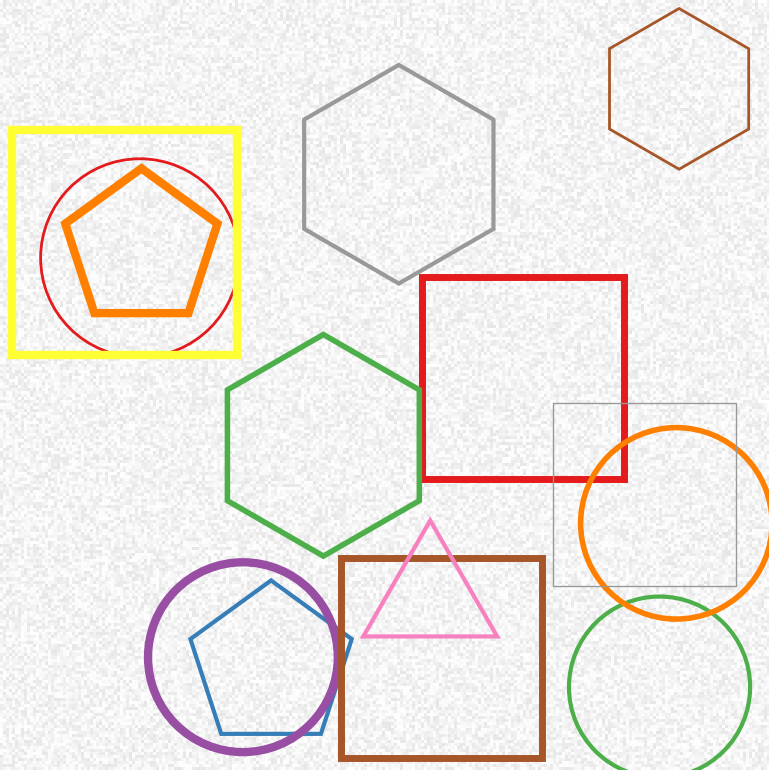[{"shape": "circle", "thickness": 1, "radius": 0.64, "center": [0.182, 0.665]}, {"shape": "square", "thickness": 2.5, "radius": 0.66, "center": [0.68, 0.509]}, {"shape": "pentagon", "thickness": 1.5, "radius": 0.55, "center": [0.352, 0.136]}, {"shape": "hexagon", "thickness": 2, "radius": 0.72, "center": [0.42, 0.422]}, {"shape": "circle", "thickness": 1.5, "radius": 0.59, "center": [0.857, 0.108]}, {"shape": "circle", "thickness": 3, "radius": 0.62, "center": [0.315, 0.147]}, {"shape": "pentagon", "thickness": 3, "radius": 0.52, "center": [0.184, 0.677]}, {"shape": "circle", "thickness": 2, "radius": 0.62, "center": [0.878, 0.32]}, {"shape": "square", "thickness": 3, "radius": 0.73, "center": [0.162, 0.686]}, {"shape": "hexagon", "thickness": 1, "radius": 0.52, "center": [0.882, 0.885]}, {"shape": "square", "thickness": 2.5, "radius": 0.65, "center": [0.573, 0.146]}, {"shape": "triangle", "thickness": 1.5, "radius": 0.5, "center": [0.559, 0.224]}, {"shape": "hexagon", "thickness": 1.5, "radius": 0.71, "center": [0.518, 0.774]}, {"shape": "square", "thickness": 0.5, "radius": 0.59, "center": [0.837, 0.358]}]